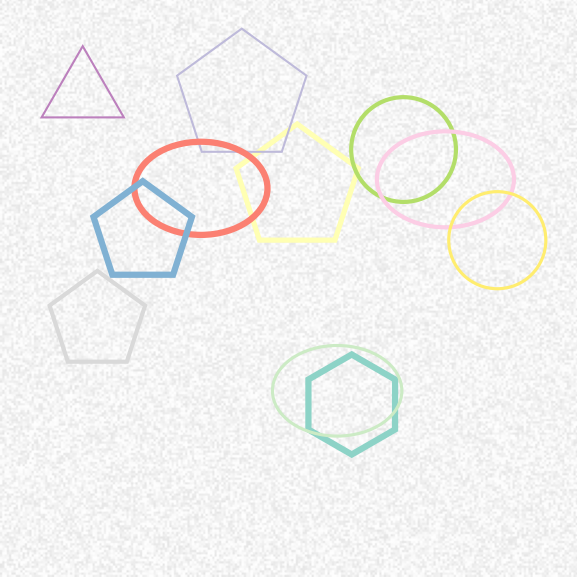[{"shape": "hexagon", "thickness": 3, "radius": 0.43, "center": [0.609, 0.299]}, {"shape": "pentagon", "thickness": 2.5, "radius": 0.56, "center": [0.515, 0.673]}, {"shape": "pentagon", "thickness": 1, "radius": 0.59, "center": [0.419, 0.832]}, {"shape": "oval", "thickness": 3, "radius": 0.58, "center": [0.348, 0.673]}, {"shape": "pentagon", "thickness": 3, "radius": 0.45, "center": [0.247, 0.596]}, {"shape": "circle", "thickness": 2, "radius": 0.45, "center": [0.699, 0.74]}, {"shape": "oval", "thickness": 2, "radius": 0.59, "center": [0.771, 0.689]}, {"shape": "pentagon", "thickness": 2, "radius": 0.43, "center": [0.169, 0.443]}, {"shape": "triangle", "thickness": 1, "radius": 0.41, "center": [0.143, 0.837]}, {"shape": "oval", "thickness": 1.5, "radius": 0.56, "center": [0.584, 0.322]}, {"shape": "circle", "thickness": 1.5, "radius": 0.42, "center": [0.861, 0.583]}]